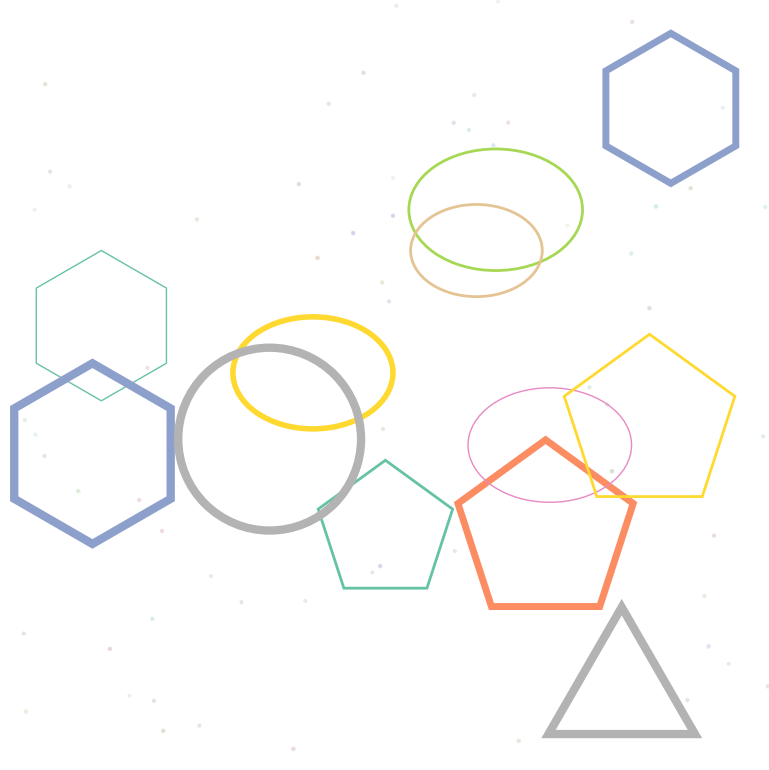[{"shape": "hexagon", "thickness": 0.5, "radius": 0.49, "center": [0.132, 0.577]}, {"shape": "pentagon", "thickness": 1, "radius": 0.46, "center": [0.501, 0.31]}, {"shape": "pentagon", "thickness": 2.5, "radius": 0.6, "center": [0.709, 0.309]}, {"shape": "hexagon", "thickness": 3, "radius": 0.59, "center": [0.12, 0.411]}, {"shape": "hexagon", "thickness": 2.5, "radius": 0.49, "center": [0.871, 0.859]}, {"shape": "oval", "thickness": 0.5, "radius": 0.53, "center": [0.714, 0.422]}, {"shape": "oval", "thickness": 1, "radius": 0.56, "center": [0.644, 0.728]}, {"shape": "oval", "thickness": 2, "radius": 0.52, "center": [0.406, 0.516]}, {"shape": "pentagon", "thickness": 1, "radius": 0.58, "center": [0.844, 0.449]}, {"shape": "oval", "thickness": 1, "radius": 0.43, "center": [0.619, 0.675]}, {"shape": "triangle", "thickness": 3, "radius": 0.55, "center": [0.807, 0.102]}, {"shape": "circle", "thickness": 3, "radius": 0.59, "center": [0.35, 0.43]}]